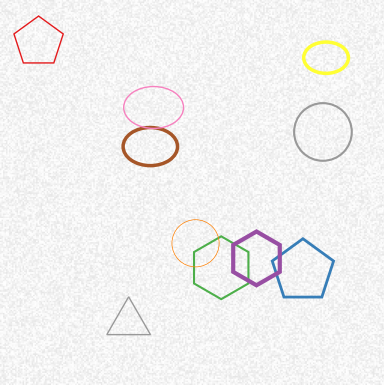[{"shape": "pentagon", "thickness": 1, "radius": 0.34, "center": [0.1, 0.891]}, {"shape": "pentagon", "thickness": 2, "radius": 0.42, "center": [0.787, 0.296]}, {"shape": "hexagon", "thickness": 1.5, "radius": 0.41, "center": [0.575, 0.305]}, {"shape": "hexagon", "thickness": 3, "radius": 0.35, "center": [0.666, 0.329]}, {"shape": "circle", "thickness": 0.5, "radius": 0.31, "center": [0.508, 0.368]}, {"shape": "oval", "thickness": 2.5, "radius": 0.29, "center": [0.847, 0.85]}, {"shape": "oval", "thickness": 2.5, "radius": 0.35, "center": [0.39, 0.619]}, {"shape": "oval", "thickness": 1, "radius": 0.39, "center": [0.399, 0.721]}, {"shape": "circle", "thickness": 1.5, "radius": 0.37, "center": [0.839, 0.657]}, {"shape": "triangle", "thickness": 1, "radius": 0.33, "center": [0.334, 0.164]}]